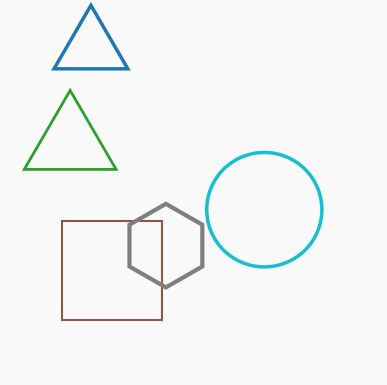[{"shape": "triangle", "thickness": 2.5, "radius": 0.55, "center": [0.235, 0.876]}, {"shape": "triangle", "thickness": 2, "radius": 0.68, "center": [0.181, 0.628]}, {"shape": "square", "thickness": 1.5, "radius": 0.64, "center": [0.289, 0.297]}, {"shape": "hexagon", "thickness": 3, "radius": 0.54, "center": [0.428, 0.362]}, {"shape": "circle", "thickness": 2.5, "radius": 0.74, "center": [0.682, 0.455]}]